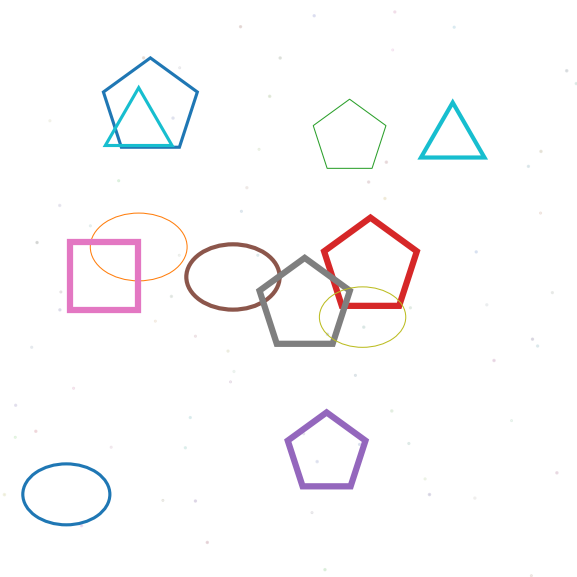[{"shape": "oval", "thickness": 1.5, "radius": 0.38, "center": [0.115, 0.143]}, {"shape": "pentagon", "thickness": 1.5, "radius": 0.43, "center": [0.26, 0.813]}, {"shape": "oval", "thickness": 0.5, "radius": 0.42, "center": [0.24, 0.571]}, {"shape": "pentagon", "thickness": 0.5, "radius": 0.33, "center": [0.605, 0.761]}, {"shape": "pentagon", "thickness": 3, "radius": 0.42, "center": [0.642, 0.538]}, {"shape": "pentagon", "thickness": 3, "radius": 0.35, "center": [0.566, 0.214]}, {"shape": "oval", "thickness": 2, "radius": 0.4, "center": [0.403, 0.52]}, {"shape": "square", "thickness": 3, "radius": 0.29, "center": [0.181, 0.521]}, {"shape": "pentagon", "thickness": 3, "radius": 0.41, "center": [0.528, 0.47]}, {"shape": "oval", "thickness": 0.5, "radius": 0.37, "center": [0.628, 0.45]}, {"shape": "triangle", "thickness": 1.5, "radius": 0.33, "center": [0.24, 0.781]}, {"shape": "triangle", "thickness": 2, "radius": 0.32, "center": [0.784, 0.758]}]